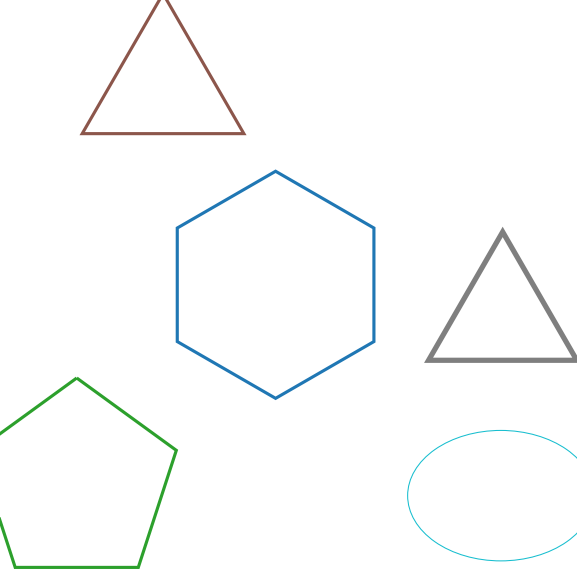[{"shape": "hexagon", "thickness": 1.5, "radius": 0.98, "center": [0.477, 0.506]}, {"shape": "pentagon", "thickness": 1.5, "radius": 0.91, "center": [0.133, 0.163]}, {"shape": "triangle", "thickness": 1.5, "radius": 0.81, "center": [0.282, 0.849]}, {"shape": "triangle", "thickness": 2.5, "radius": 0.74, "center": [0.87, 0.449]}, {"shape": "oval", "thickness": 0.5, "radius": 0.81, "center": [0.867, 0.141]}]